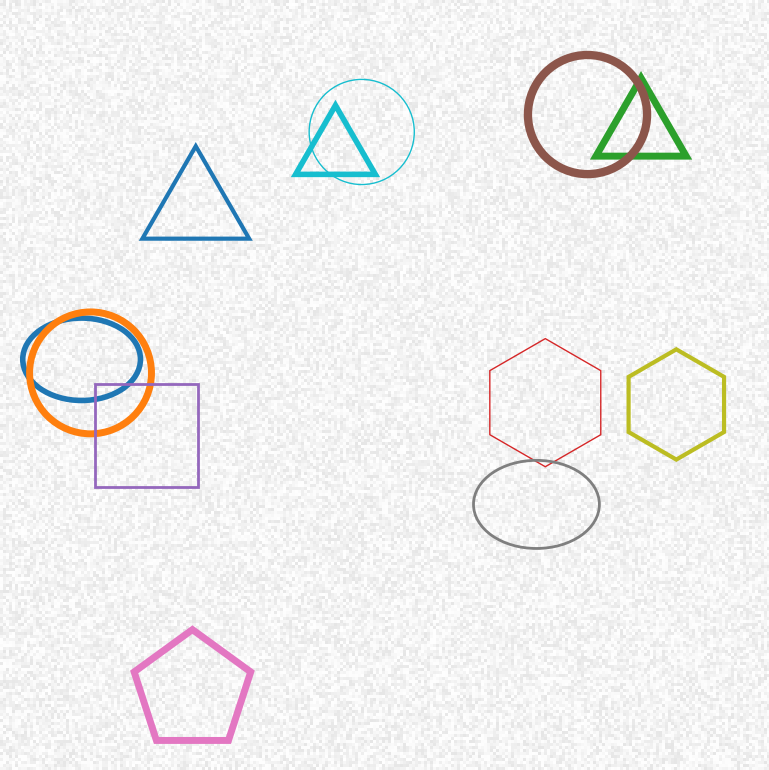[{"shape": "oval", "thickness": 2, "radius": 0.38, "center": [0.106, 0.533]}, {"shape": "triangle", "thickness": 1.5, "radius": 0.4, "center": [0.254, 0.73]}, {"shape": "circle", "thickness": 2.5, "radius": 0.4, "center": [0.118, 0.516]}, {"shape": "triangle", "thickness": 2.5, "radius": 0.34, "center": [0.833, 0.831]}, {"shape": "hexagon", "thickness": 0.5, "radius": 0.42, "center": [0.708, 0.477]}, {"shape": "square", "thickness": 1, "radius": 0.34, "center": [0.19, 0.434]}, {"shape": "circle", "thickness": 3, "radius": 0.39, "center": [0.763, 0.851]}, {"shape": "pentagon", "thickness": 2.5, "radius": 0.4, "center": [0.25, 0.103]}, {"shape": "oval", "thickness": 1, "radius": 0.41, "center": [0.697, 0.345]}, {"shape": "hexagon", "thickness": 1.5, "radius": 0.36, "center": [0.878, 0.475]}, {"shape": "circle", "thickness": 0.5, "radius": 0.34, "center": [0.47, 0.829]}, {"shape": "triangle", "thickness": 2, "radius": 0.3, "center": [0.436, 0.803]}]